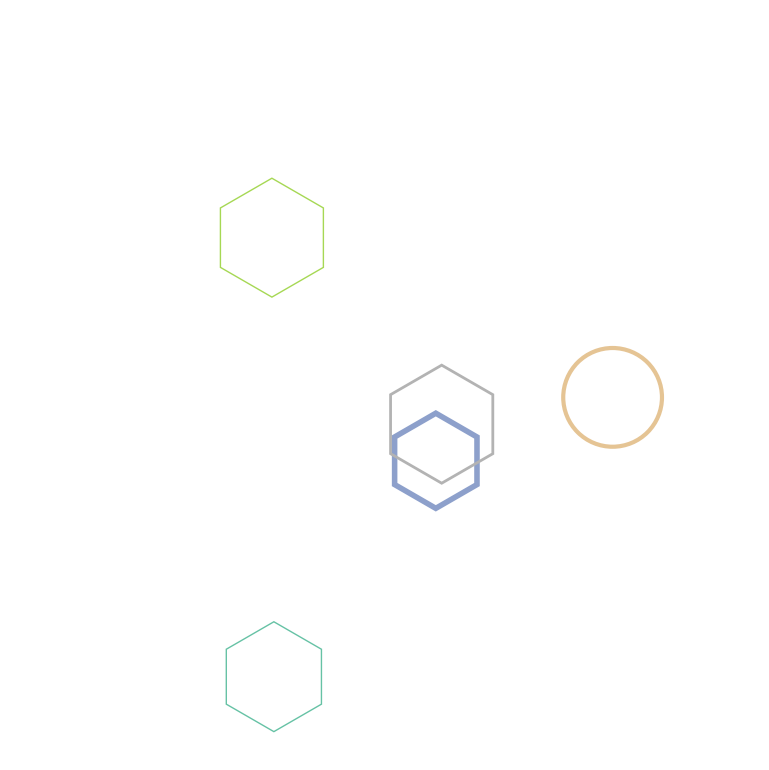[{"shape": "hexagon", "thickness": 0.5, "radius": 0.36, "center": [0.356, 0.121]}, {"shape": "hexagon", "thickness": 2, "radius": 0.31, "center": [0.566, 0.402]}, {"shape": "hexagon", "thickness": 0.5, "radius": 0.39, "center": [0.353, 0.691]}, {"shape": "circle", "thickness": 1.5, "radius": 0.32, "center": [0.796, 0.484]}, {"shape": "hexagon", "thickness": 1, "radius": 0.38, "center": [0.574, 0.449]}]